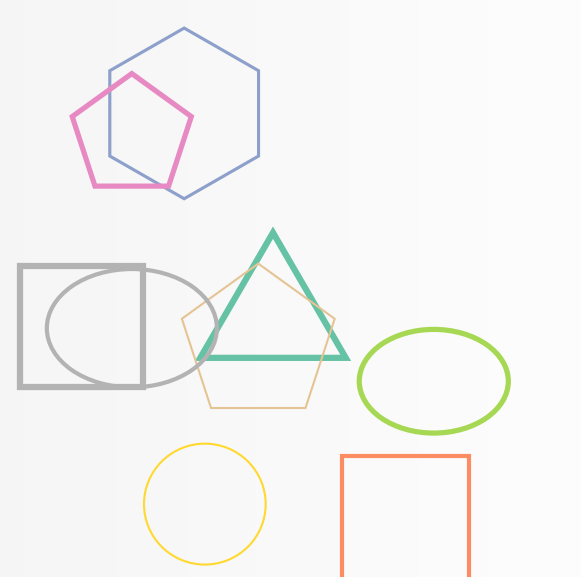[{"shape": "triangle", "thickness": 3, "radius": 0.72, "center": [0.47, 0.452]}, {"shape": "square", "thickness": 2, "radius": 0.54, "center": [0.698, 0.1]}, {"shape": "hexagon", "thickness": 1.5, "radius": 0.74, "center": [0.317, 0.803]}, {"shape": "pentagon", "thickness": 2.5, "radius": 0.54, "center": [0.227, 0.764]}, {"shape": "oval", "thickness": 2.5, "radius": 0.64, "center": [0.746, 0.339]}, {"shape": "circle", "thickness": 1, "radius": 0.52, "center": [0.352, 0.126]}, {"shape": "pentagon", "thickness": 1, "radius": 0.69, "center": [0.444, 0.404]}, {"shape": "oval", "thickness": 2, "radius": 0.73, "center": [0.227, 0.431]}, {"shape": "square", "thickness": 3, "radius": 0.53, "center": [0.14, 0.434]}]